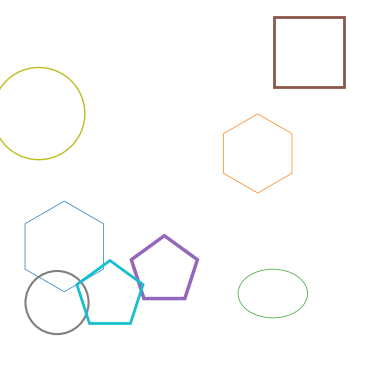[{"shape": "hexagon", "thickness": 0.5, "radius": 0.59, "center": [0.167, 0.36]}, {"shape": "hexagon", "thickness": 0.5, "radius": 0.51, "center": [0.669, 0.601]}, {"shape": "oval", "thickness": 0.5, "radius": 0.45, "center": [0.709, 0.238]}, {"shape": "pentagon", "thickness": 2.5, "radius": 0.45, "center": [0.427, 0.298]}, {"shape": "square", "thickness": 2, "radius": 0.45, "center": [0.804, 0.864]}, {"shape": "circle", "thickness": 1.5, "radius": 0.41, "center": [0.148, 0.214]}, {"shape": "circle", "thickness": 1, "radius": 0.6, "center": [0.101, 0.705]}, {"shape": "pentagon", "thickness": 2, "radius": 0.45, "center": [0.286, 0.233]}]